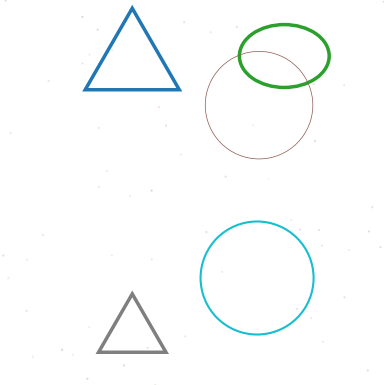[{"shape": "triangle", "thickness": 2.5, "radius": 0.71, "center": [0.343, 0.837]}, {"shape": "oval", "thickness": 2.5, "radius": 0.58, "center": [0.738, 0.854]}, {"shape": "circle", "thickness": 0.5, "radius": 0.7, "center": [0.673, 0.727]}, {"shape": "triangle", "thickness": 2.5, "radius": 0.51, "center": [0.344, 0.136]}, {"shape": "circle", "thickness": 1.5, "radius": 0.73, "center": [0.668, 0.278]}]